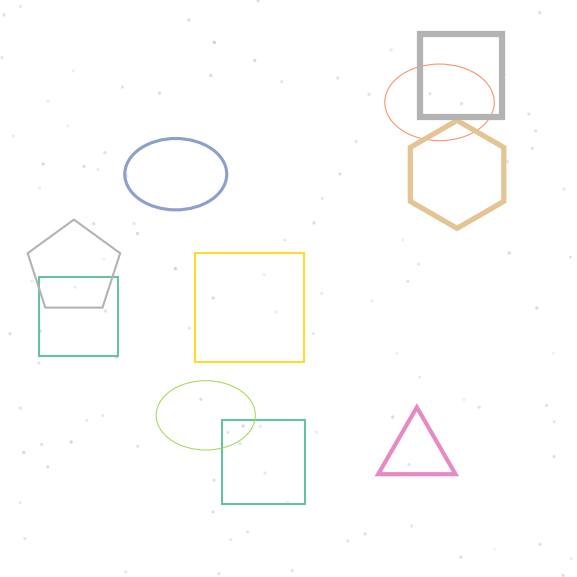[{"shape": "square", "thickness": 1, "radius": 0.34, "center": [0.136, 0.452]}, {"shape": "square", "thickness": 1, "radius": 0.36, "center": [0.456, 0.199]}, {"shape": "oval", "thickness": 0.5, "radius": 0.47, "center": [0.761, 0.822]}, {"shape": "oval", "thickness": 1.5, "radius": 0.44, "center": [0.304, 0.698]}, {"shape": "triangle", "thickness": 2, "radius": 0.39, "center": [0.722, 0.217]}, {"shape": "oval", "thickness": 0.5, "radius": 0.43, "center": [0.356, 0.28]}, {"shape": "square", "thickness": 1, "radius": 0.47, "center": [0.433, 0.467]}, {"shape": "hexagon", "thickness": 2.5, "radius": 0.47, "center": [0.791, 0.697]}, {"shape": "pentagon", "thickness": 1, "radius": 0.42, "center": [0.128, 0.535]}, {"shape": "square", "thickness": 3, "radius": 0.36, "center": [0.798, 0.869]}]